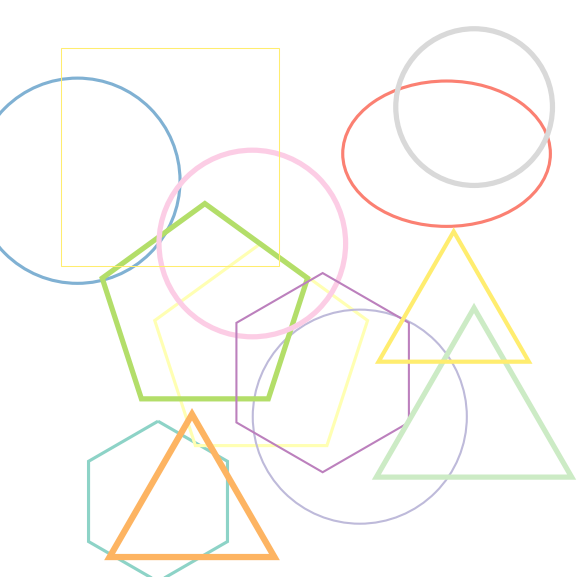[{"shape": "hexagon", "thickness": 1.5, "radius": 0.69, "center": [0.274, 0.131]}, {"shape": "pentagon", "thickness": 1.5, "radius": 0.97, "center": [0.452, 0.384]}, {"shape": "circle", "thickness": 1, "radius": 0.93, "center": [0.623, 0.278]}, {"shape": "oval", "thickness": 1.5, "radius": 0.9, "center": [0.773, 0.733]}, {"shape": "circle", "thickness": 1.5, "radius": 0.89, "center": [0.134, 0.686]}, {"shape": "triangle", "thickness": 3, "radius": 0.82, "center": [0.332, 0.117]}, {"shape": "pentagon", "thickness": 2.5, "radius": 0.93, "center": [0.355, 0.46]}, {"shape": "circle", "thickness": 2.5, "radius": 0.81, "center": [0.437, 0.577]}, {"shape": "circle", "thickness": 2.5, "radius": 0.68, "center": [0.821, 0.814]}, {"shape": "hexagon", "thickness": 1, "radius": 0.86, "center": [0.559, 0.354]}, {"shape": "triangle", "thickness": 2.5, "radius": 0.98, "center": [0.821, 0.271]}, {"shape": "square", "thickness": 0.5, "radius": 0.94, "center": [0.295, 0.727]}, {"shape": "triangle", "thickness": 2, "radius": 0.75, "center": [0.786, 0.448]}]